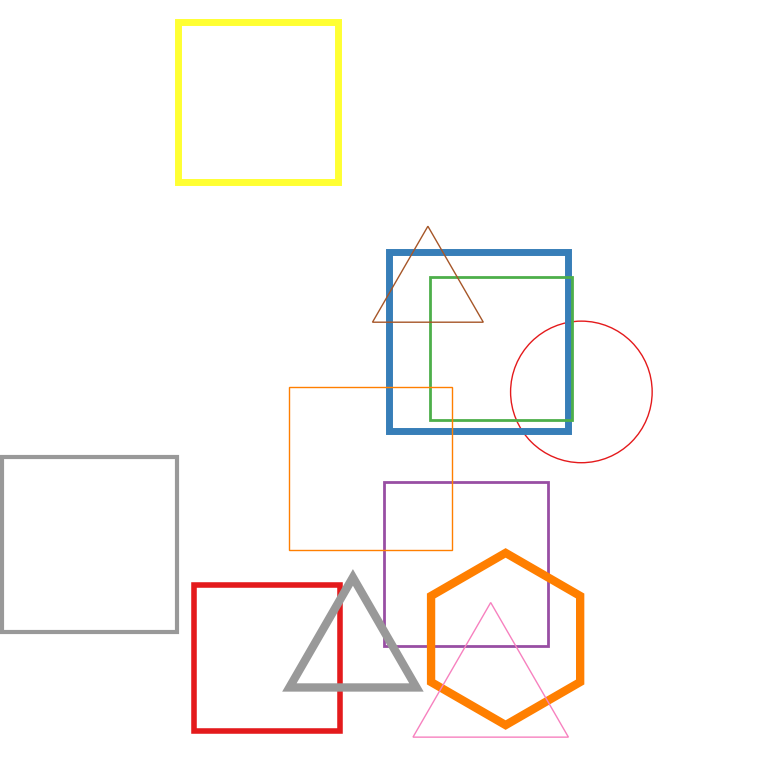[{"shape": "square", "thickness": 2, "radius": 0.47, "center": [0.347, 0.145]}, {"shape": "circle", "thickness": 0.5, "radius": 0.46, "center": [0.755, 0.491]}, {"shape": "square", "thickness": 2.5, "radius": 0.58, "center": [0.622, 0.556]}, {"shape": "square", "thickness": 1, "radius": 0.46, "center": [0.651, 0.547]}, {"shape": "square", "thickness": 1, "radius": 0.53, "center": [0.605, 0.268]}, {"shape": "hexagon", "thickness": 3, "radius": 0.56, "center": [0.657, 0.17]}, {"shape": "square", "thickness": 0.5, "radius": 0.53, "center": [0.482, 0.392]}, {"shape": "square", "thickness": 2.5, "radius": 0.52, "center": [0.336, 0.867]}, {"shape": "triangle", "thickness": 0.5, "radius": 0.42, "center": [0.556, 0.623]}, {"shape": "triangle", "thickness": 0.5, "radius": 0.58, "center": [0.637, 0.101]}, {"shape": "triangle", "thickness": 3, "radius": 0.48, "center": [0.458, 0.155]}, {"shape": "square", "thickness": 1.5, "radius": 0.57, "center": [0.116, 0.293]}]